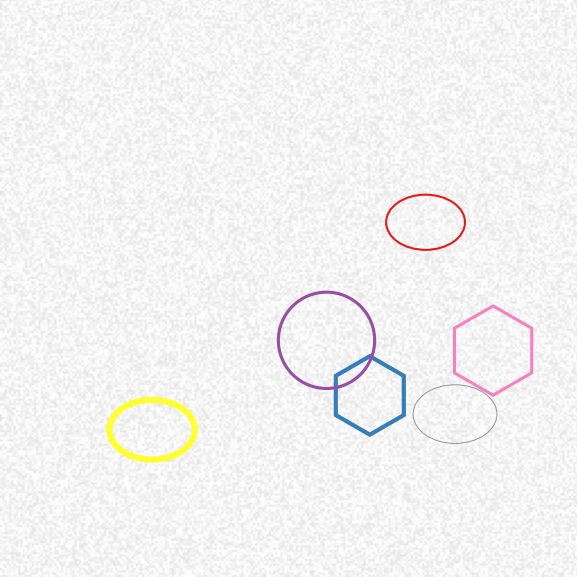[{"shape": "oval", "thickness": 1, "radius": 0.34, "center": [0.737, 0.614]}, {"shape": "hexagon", "thickness": 2, "radius": 0.34, "center": [0.64, 0.314]}, {"shape": "circle", "thickness": 1.5, "radius": 0.42, "center": [0.565, 0.41]}, {"shape": "oval", "thickness": 3, "radius": 0.37, "center": [0.263, 0.255]}, {"shape": "hexagon", "thickness": 1.5, "radius": 0.39, "center": [0.854, 0.392]}, {"shape": "oval", "thickness": 0.5, "radius": 0.36, "center": [0.788, 0.282]}]